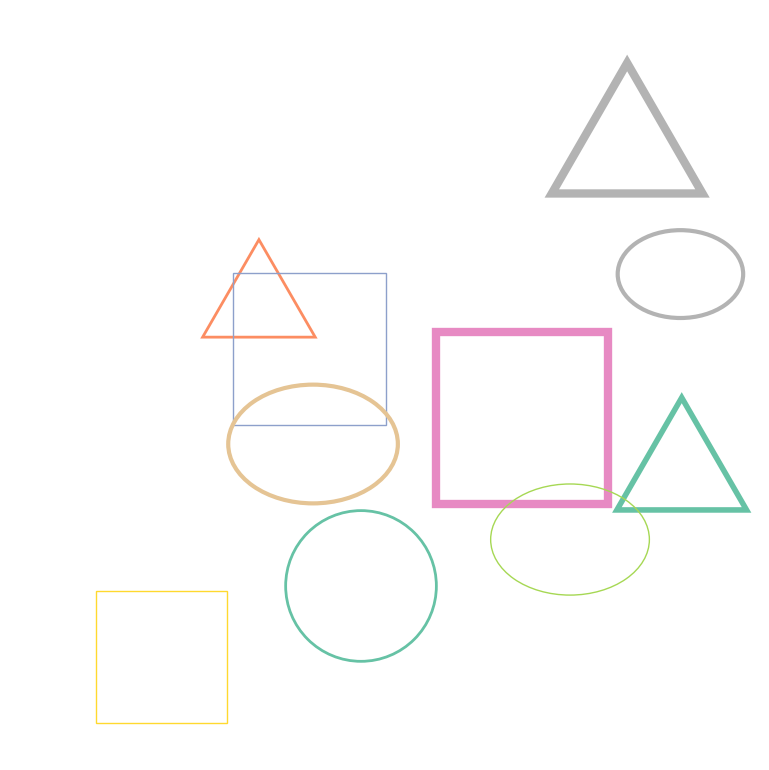[{"shape": "circle", "thickness": 1, "radius": 0.49, "center": [0.469, 0.239]}, {"shape": "triangle", "thickness": 2, "radius": 0.49, "center": [0.885, 0.386]}, {"shape": "triangle", "thickness": 1, "radius": 0.42, "center": [0.336, 0.604]}, {"shape": "square", "thickness": 0.5, "radius": 0.5, "center": [0.402, 0.547]}, {"shape": "square", "thickness": 3, "radius": 0.56, "center": [0.678, 0.457]}, {"shape": "oval", "thickness": 0.5, "radius": 0.52, "center": [0.74, 0.299]}, {"shape": "square", "thickness": 0.5, "radius": 0.43, "center": [0.21, 0.147]}, {"shape": "oval", "thickness": 1.5, "radius": 0.55, "center": [0.407, 0.423]}, {"shape": "triangle", "thickness": 3, "radius": 0.56, "center": [0.814, 0.805]}, {"shape": "oval", "thickness": 1.5, "radius": 0.41, "center": [0.884, 0.644]}]